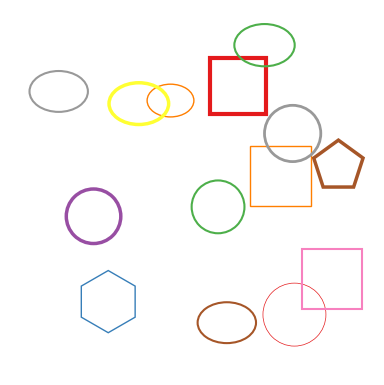[{"shape": "circle", "thickness": 0.5, "radius": 0.41, "center": [0.765, 0.183]}, {"shape": "square", "thickness": 3, "radius": 0.36, "center": [0.619, 0.776]}, {"shape": "hexagon", "thickness": 1, "radius": 0.4, "center": [0.281, 0.217]}, {"shape": "circle", "thickness": 1.5, "radius": 0.34, "center": [0.566, 0.463]}, {"shape": "oval", "thickness": 1.5, "radius": 0.39, "center": [0.687, 0.883]}, {"shape": "circle", "thickness": 2.5, "radius": 0.35, "center": [0.243, 0.438]}, {"shape": "square", "thickness": 1, "radius": 0.39, "center": [0.728, 0.543]}, {"shape": "oval", "thickness": 1, "radius": 0.3, "center": [0.443, 0.739]}, {"shape": "oval", "thickness": 2.5, "radius": 0.39, "center": [0.361, 0.731]}, {"shape": "oval", "thickness": 1.5, "radius": 0.38, "center": [0.589, 0.162]}, {"shape": "pentagon", "thickness": 2.5, "radius": 0.34, "center": [0.879, 0.569]}, {"shape": "square", "thickness": 1.5, "radius": 0.39, "center": [0.862, 0.275]}, {"shape": "circle", "thickness": 2, "radius": 0.37, "center": [0.76, 0.653]}, {"shape": "oval", "thickness": 1.5, "radius": 0.38, "center": [0.152, 0.762]}]